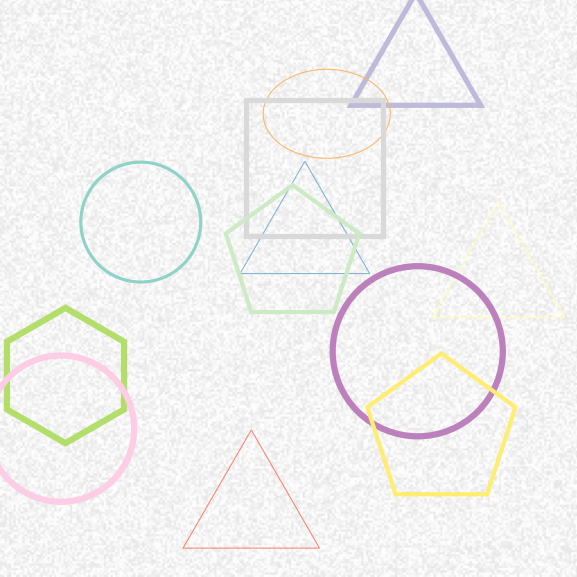[{"shape": "circle", "thickness": 1.5, "radius": 0.52, "center": [0.244, 0.615]}, {"shape": "triangle", "thickness": 0.5, "radius": 0.66, "center": [0.863, 0.516]}, {"shape": "triangle", "thickness": 2.5, "radius": 0.65, "center": [0.72, 0.882]}, {"shape": "triangle", "thickness": 0.5, "radius": 0.68, "center": [0.435, 0.118]}, {"shape": "triangle", "thickness": 0.5, "radius": 0.65, "center": [0.528, 0.59]}, {"shape": "oval", "thickness": 0.5, "radius": 0.55, "center": [0.566, 0.802]}, {"shape": "hexagon", "thickness": 3, "radius": 0.59, "center": [0.113, 0.349]}, {"shape": "circle", "thickness": 3, "radius": 0.63, "center": [0.106, 0.257]}, {"shape": "square", "thickness": 2.5, "radius": 0.59, "center": [0.545, 0.708]}, {"shape": "circle", "thickness": 3, "radius": 0.74, "center": [0.723, 0.391]}, {"shape": "pentagon", "thickness": 2, "radius": 0.61, "center": [0.507, 0.557]}, {"shape": "pentagon", "thickness": 2, "radius": 0.67, "center": [0.764, 0.252]}]